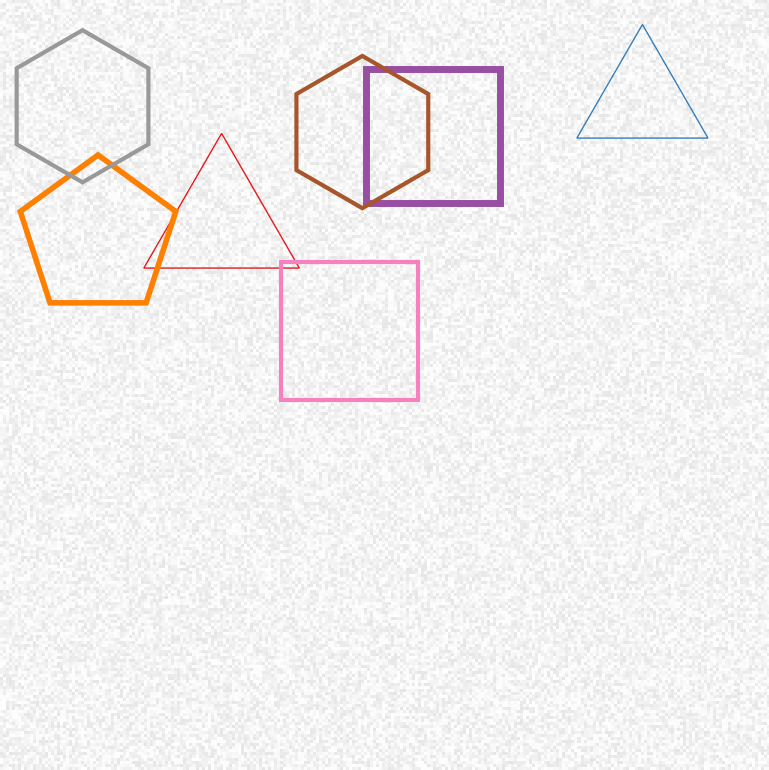[{"shape": "triangle", "thickness": 0.5, "radius": 0.58, "center": [0.288, 0.71]}, {"shape": "triangle", "thickness": 0.5, "radius": 0.49, "center": [0.834, 0.87]}, {"shape": "square", "thickness": 2.5, "radius": 0.43, "center": [0.562, 0.823]}, {"shape": "pentagon", "thickness": 2, "radius": 0.53, "center": [0.127, 0.693]}, {"shape": "hexagon", "thickness": 1.5, "radius": 0.49, "center": [0.471, 0.828]}, {"shape": "square", "thickness": 1.5, "radius": 0.45, "center": [0.454, 0.57]}, {"shape": "hexagon", "thickness": 1.5, "radius": 0.49, "center": [0.107, 0.862]}]